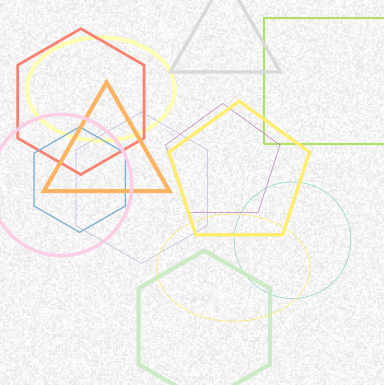[{"shape": "circle", "thickness": 0.5, "radius": 0.76, "center": [0.76, 0.376]}, {"shape": "oval", "thickness": 3, "radius": 0.96, "center": [0.262, 0.769]}, {"shape": "hexagon", "thickness": 0.5, "radius": 0.98, "center": [0.368, 0.512]}, {"shape": "hexagon", "thickness": 2, "radius": 0.95, "center": [0.21, 0.736]}, {"shape": "hexagon", "thickness": 1, "radius": 0.69, "center": [0.207, 0.534]}, {"shape": "triangle", "thickness": 3, "radius": 0.94, "center": [0.277, 0.598]}, {"shape": "square", "thickness": 1.5, "radius": 0.82, "center": [0.849, 0.789]}, {"shape": "circle", "thickness": 2.5, "radius": 0.92, "center": [0.159, 0.52]}, {"shape": "triangle", "thickness": 2.5, "radius": 0.82, "center": [0.585, 0.896]}, {"shape": "pentagon", "thickness": 0.5, "radius": 0.78, "center": [0.579, 0.575]}, {"shape": "hexagon", "thickness": 3, "radius": 0.99, "center": [0.531, 0.152]}, {"shape": "oval", "thickness": 0.5, "radius": 1.0, "center": [0.606, 0.305]}, {"shape": "pentagon", "thickness": 2.5, "radius": 0.96, "center": [0.621, 0.545]}]